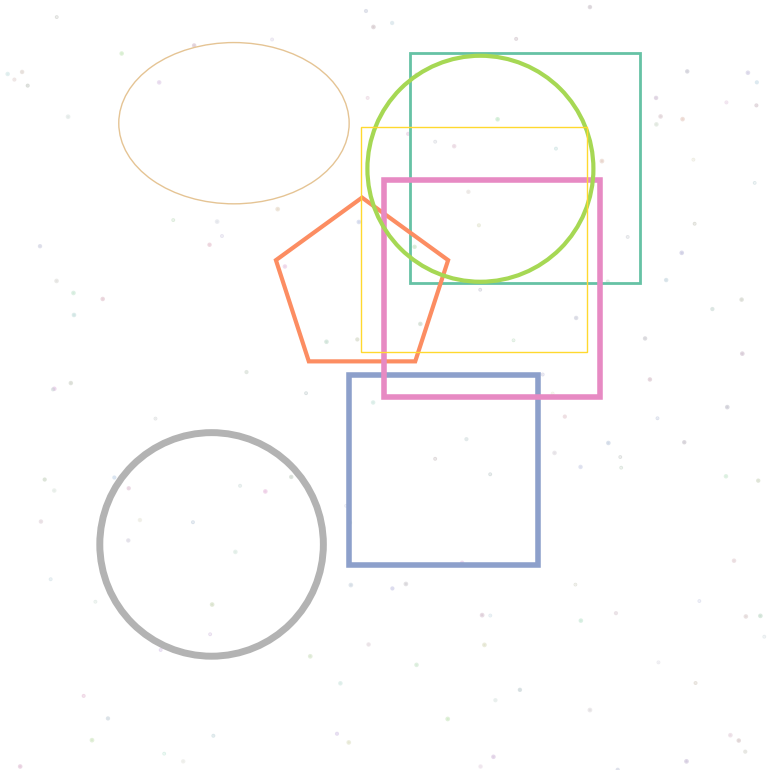[{"shape": "square", "thickness": 1, "radius": 0.75, "center": [0.682, 0.782]}, {"shape": "pentagon", "thickness": 1.5, "radius": 0.59, "center": [0.47, 0.626]}, {"shape": "square", "thickness": 2, "radius": 0.62, "center": [0.576, 0.389]}, {"shape": "square", "thickness": 2, "radius": 0.7, "center": [0.639, 0.626]}, {"shape": "circle", "thickness": 1.5, "radius": 0.73, "center": [0.624, 0.781]}, {"shape": "square", "thickness": 0.5, "radius": 0.73, "center": [0.616, 0.689]}, {"shape": "oval", "thickness": 0.5, "radius": 0.75, "center": [0.304, 0.84]}, {"shape": "circle", "thickness": 2.5, "radius": 0.73, "center": [0.275, 0.293]}]